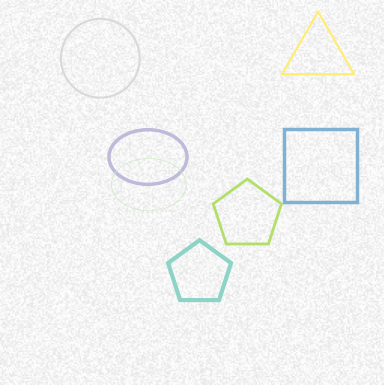[{"shape": "pentagon", "thickness": 3, "radius": 0.43, "center": [0.518, 0.29]}, {"shape": "oval", "thickness": 2.5, "radius": 0.51, "center": [0.384, 0.592]}, {"shape": "square", "thickness": 2.5, "radius": 0.48, "center": [0.832, 0.57]}, {"shape": "pentagon", "thickness": 2, "radius": 0.47, "center": [0.642, 0.442]}, {"shape": "circle", "thickness": 1.5, "radius": 0.51, "center": [0.261, 0.849]}, {"shape": "oval", "thickness": 0.5, "radius": 0.49, "center": [0.387, 0.52]}, {"shape": "triangle", "thickness": 1.5, "radius": 0.54, "center": [0.826, 0.861]}]